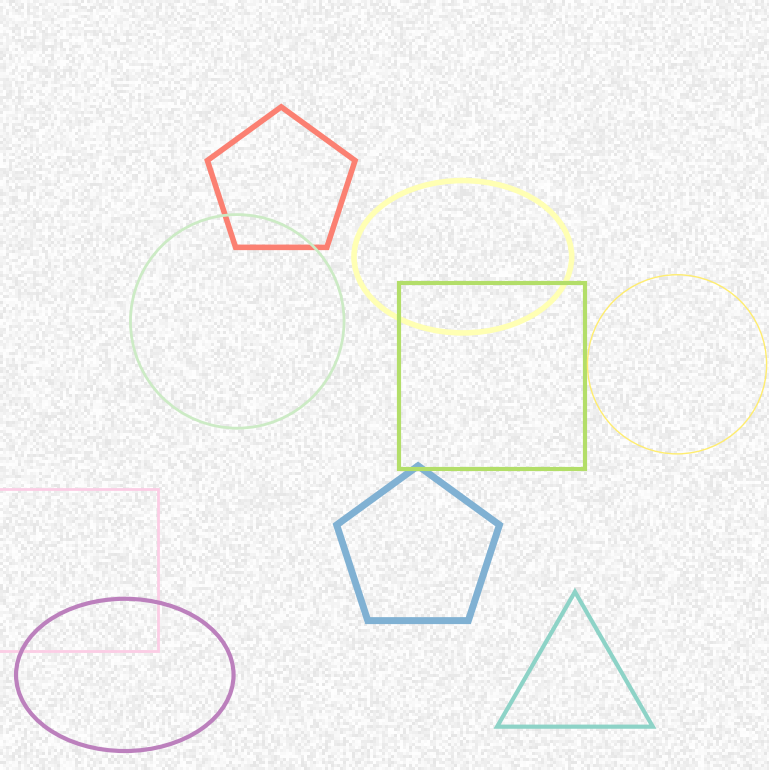[{"shape": "triangle", "thickness": 1.5, "radius": 0.58, "center": [0.747, 0.115]}, {"shape": "oval", "thickness": 2, "radius": 0.71, "center": [0.601, 0.667]}, {"shape": "pentagon", "thickness": 2, "radius": 0.5, "center": [0.365, 0.76]}, {"shape": "pentagon", "thickness": 2.5, "radius": 0.56, "center": [0.543, 0.284]}, {"shape": "square", "thickness": 1.5, "radius": 0.6, "center": [0.639, 0.512]}, {"shape": "square", "thickness": 1, "radius": 0.52, "center": [0.101, 0.26]}, {"shape": "oval", "thickness": 1.5, "radius": 0.71, "center": [0.162, 0.123]}, {"shape": "circle", "thickness": 1, "radius": 0.69, "center": [0.308, 0.583]}, {"shape": "circle", "thickness": 0.5, "radius": 0.58, "center": [0.879, 0.527]}]